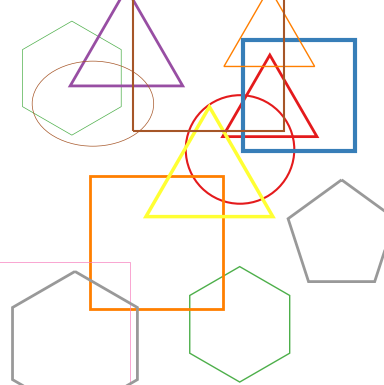[{"shape": "circle", "thickness": 1.5, "radius": 0.7, "center": [0.623, 0.612]}, {"shape": "triangle", "thickness": 2, "radius": 0.71, "center": [0.701, 0.716]}, {"shape": "square", "thickness": 3, "radius": 0.73, "center": [0.777, 0.752]}, {"shape": "hexagon", "thickness": 1, "radius": 0.75, "center": [0.623, 0.158]}, {"shape": "hexagon", "thickness": 0.5, "radius": 0.74, "center": [0.187, 0.797]}, {"shape": "triangle", "thickness": 2, "radius": 0.84, "center": [0.328, 0.861]}, {"shape": "square", "thickness": 2, "radius": 0.86, "center": [0.407, 0.37]}, {"shape": "triangle", "thickness": 1, "radius": 0.68, "center": [0.699, 0.895]}, {"shape": "triangle", "thickness": 2.5, "radius": 0.95, "center": [0.544, 0.532]}, {"shape": "square", "thickness": 1.5, "radius": 0.98, "center": [0.541, 0.857]}, {"shape": "oval", "thickness": 0.5, "radius": 0.79, "center": [0.241, 0.731]}, {"shape": "square", "thickness": 0.5, "radius": 0.97, "center": [0.143, 0.127]}, {"shape": "pentagon", "thickness": 2, "radius": 0.73, "center": [0.887, 0.387]}, {"shape": "hexagon", "thickness": 2, "radius": 0.94, "center": [0.195, 0.108]}]